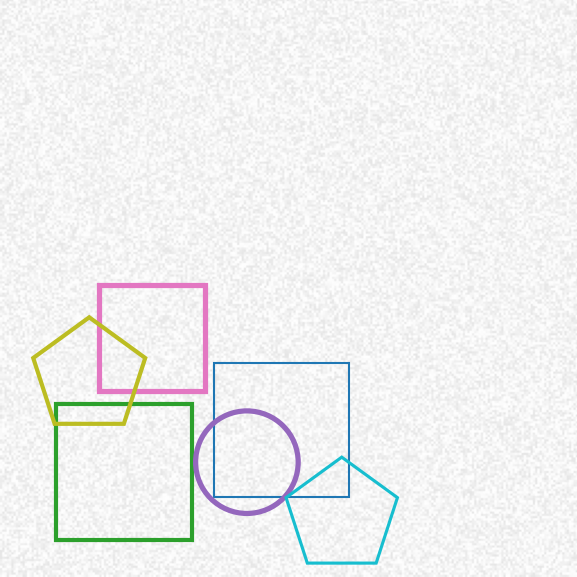[{"shape": "square", "thickness": 1, "radius": 0.58, "center": [0.488, 0.254]}, {"shape": "square", "thickness": 2, "radius": 0.59, "center": [0.215, 0.182]}, {"shape": "circle", "thickness": 2.5, "radius": 0.44, "center": [0.428, 0.199]}, {"shape": "square", "thickness": 2.5, "radius": 0.46, "center": [0.263, 0.414]}, {"shape": "pentagon", "thickness": 2, "radius": 0.51, "center": [0.155, 0.348]}, {"shape": "pentagon", "thickness": 1.5, "radius": 0.51, "center": [0.592, 0.106]}]